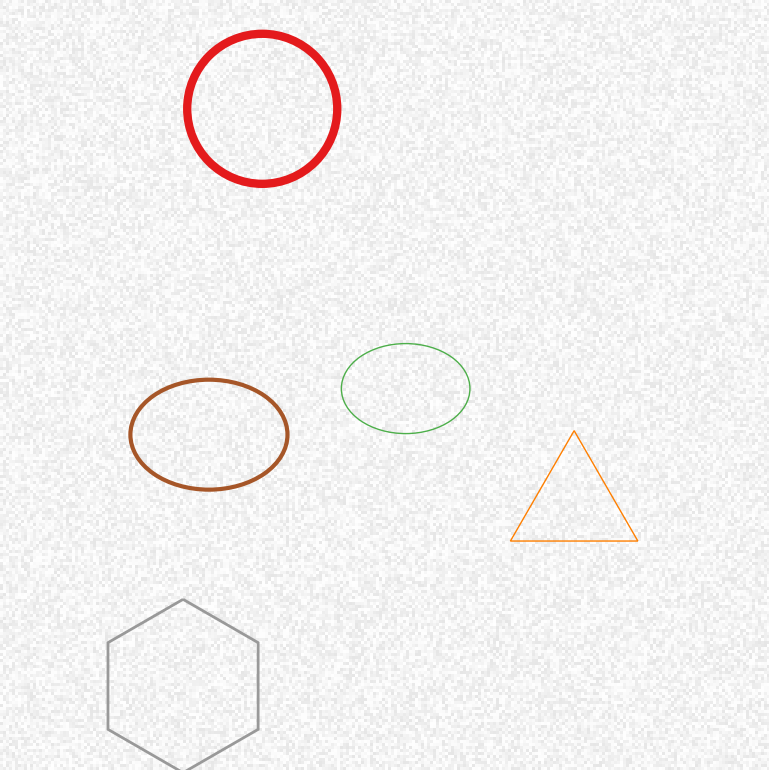[{"shape": "circle", "thickness": 3, "radius": 0.49, "center": [0.341, 0.859]}, {"shape": "oval", "thickness": 0.5, "radius": 0.42, "center": [0.527, 0.495]}, {"shape": "triangle", "thickness": 0.5, "radius": 0.48, "center": [0.746, 0.345]}, {"shape": "oval", "thickness": 1.5, "radius": 0.51, "center": [0.271, 0.435]}, {"shape": "hexagon", "thickness": 1, "radius": 0.56, "center": [0.238, 0.109]}]